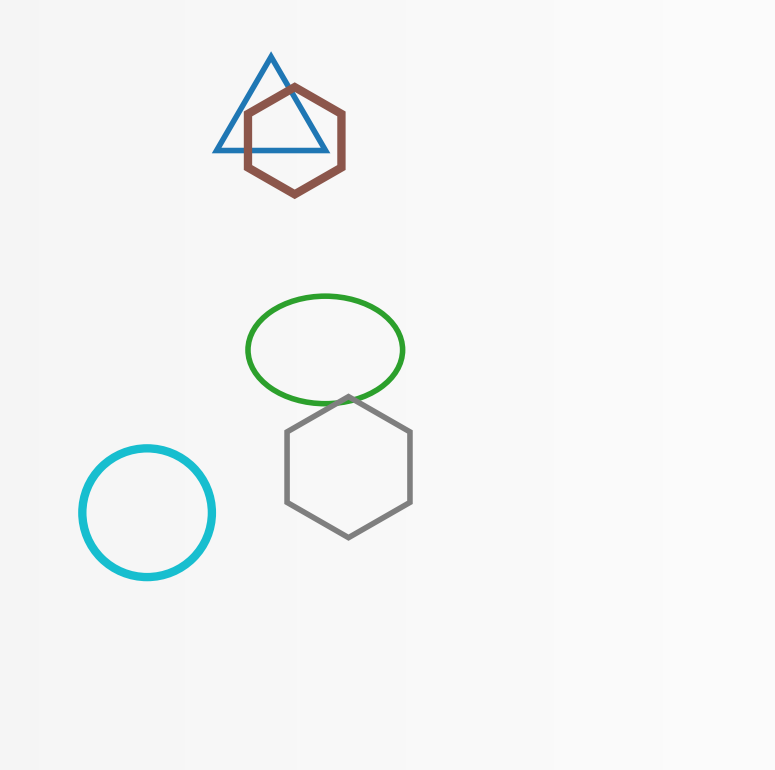[{"shape": "triangle", "thickness": 2, "radius": 0.41, "center": [0.35, 0.845]}, {"shape": "oval", "thickness": 2, "radius": 0.5, "center": [0.42, 0.546]}, {"shape": "hexagon", "thickness": 3, "radius": 0.35, "center": [0.38, 0.817]}, {"shape": "hexagon", "thickness": 2, "radius": 0.46, "center": [0.45, 0.393]}, {"shape": "circle", "thickness": 3, "radius": 0.42, "center": [0.19, 0.334]}]